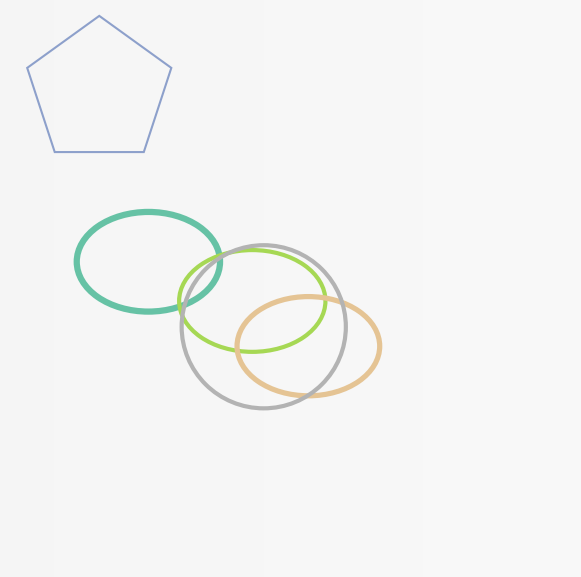[{"shape": "oval", "thickness": 3, "radius": 0.62, "center": [0.255, 0.546]}, {"shape": "pentagon", "thickness": 1, "radius": 0.65, "center": [0.171, 0.841]}, {"shape": "oval", "thickness": 2, "radius": 0.63, "center": [0.434, 0.478]}, {"shape": "oval", "thickness": 2.5, "radius": 0.61, "center": [0.531, 0.4]}, {"shape": "circle", "thickness": 2, "radius": 0.71, "center": [0.454, 0.433]}]